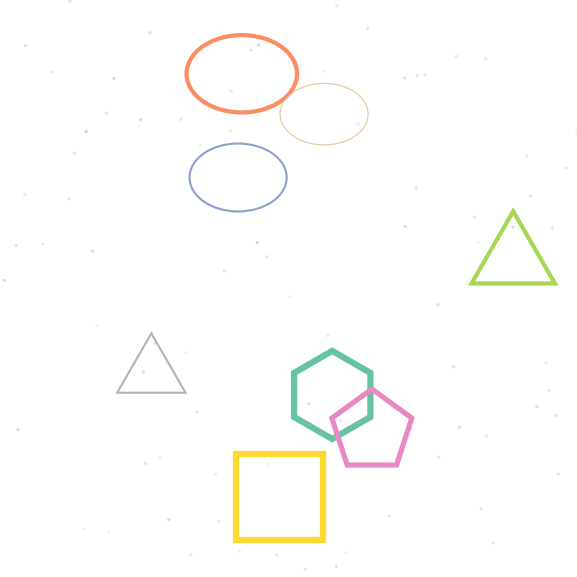[{"shape": "hexagon", "thickness": 3, "radius": 0.38, "center": [0.575, 0.315]}, {"shape": "oval", "thickness": 2, "radius": 0.48, "center": [0.419, 0.871]}, {"shape": "oval", "thickness": 1, "radius": 0.42, "center": [0.412, 0.692]}, {"shape": "pentagon", "thickness": 2.5, "radius": 0.36, "center": [0.644, 0.253]}, {"shape": "triangle", "thickness": 2, "radius": 0.42, "center": [0.889, 0.55]}, {"shape": "square", "thickness": 3, "radius": 0.37, "center": [0.484, 0.138]}, {"shape": "oval", "thickness": 0.5, "radius": 0.38, "center": [0.561, 0.802]}, {"shape": "triangle", "thickness": 1, "radius": 0.34, "center": [0.262, 0.353]}]